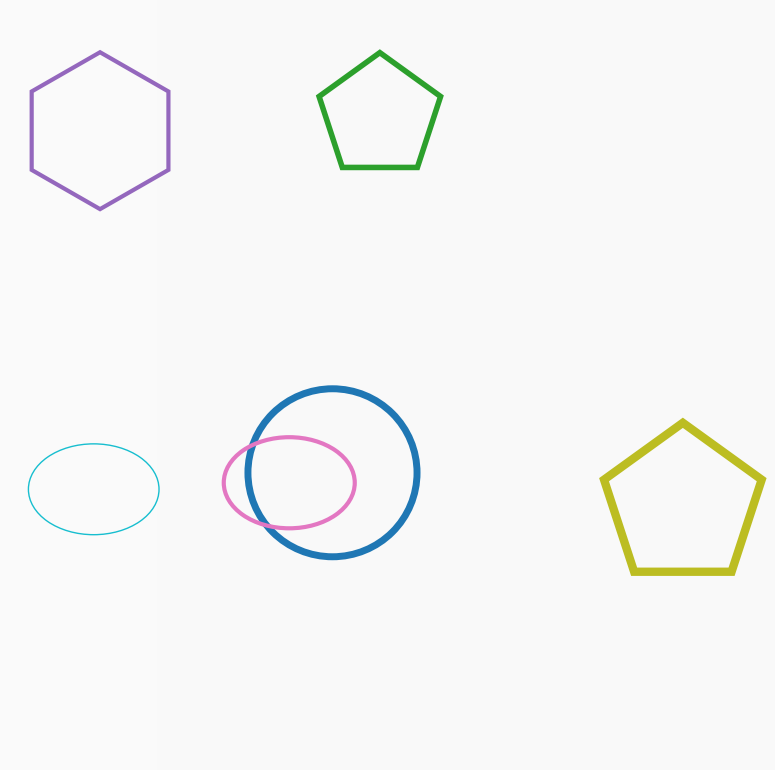[{"shape": "circle", "thickness": 2.5, "radius": 0.55, "center": [0.429, 0.386]}, {"shape": "pentagon", "thickness": 2, "radius": 0.41, "center": [0.49, 0.849]}, {"shape": "hexagon", "thickness": 1.5, "radius": 0.51, "center": [0.129, 0.83]}, {"shape": "oval", "thickness": 1.5, "radius": 0.42, "center": [0.373, 0.373]}, {"shape": "pentagon", "thickness": 3, "radius": 0.53, "center": [0.881, 0.344]}, {"shape": "oval", "thickness": 0.5, "radius": 0.42, "center": [0.121, 0.365]}]